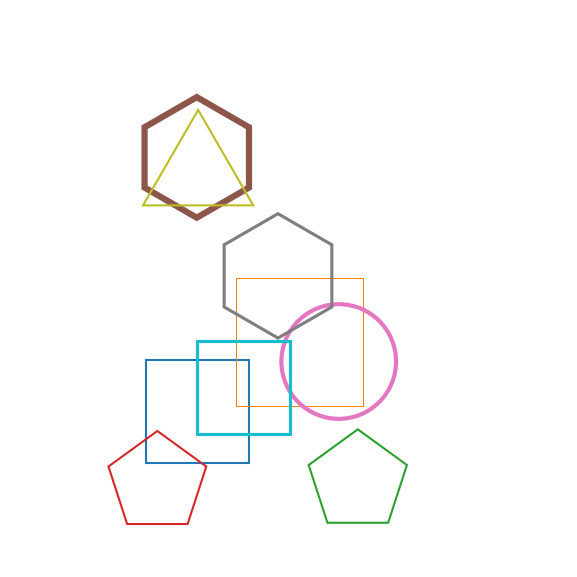[{"shape": "square", "thickness": 1, "radius": 0.45, "center": [0.342, 0.287]}, {"shape": "square", "thickness": 0.5, "radius": 0.55, "center": [0.518, 0.406]}, {"shape": "pentagon", "thickness": 1, "radius": 0.45, "center": [0.62, 0.166]}, {"shape": "pentagon", "thickness": 1, "radius": 0.45, "center": [0.273, 0.164]}, {"shape": "hexagon", "thickness": 3, "radius": 0.52, "center": [0.341, 0.727]}, {"shape": "circle", "thickness": 2, "radius": 0.5, "center": [0.587, 0.373]}, {"shape": "hexagon", "thickness": 1.5, "radius": 0.54, "center": [0.481, 0.521]}, {"shape": "triangle", "thickness": 1, "radius": 0.55, "center": [0.343, 0.699]}, {"shape": "square", "thickness": 1.5, "radius": 0.4, "center": [0.421, 0.328]}]